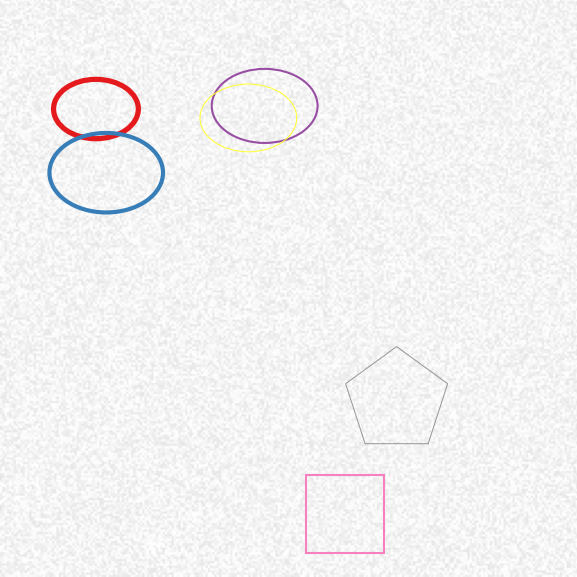[{"shape": "oval", "thickness": 2.5, "radius": 0.37, "center": [0.166, 0.81]}, {"shape": "oval", "thickness": 2, "radius": 0.49, "center": [0.184, 0.7]}, {"shape": "oval", "thickness": 1, "radius": 0.46, "center": [0.458, 0.816]}, {"shape": "oval", "thickness": 0.5, "radius": 0.42, "center": [0.43, 0.795]}, {"shape": "square", "thickness": 1, "radius": 0.34, "center": [0.597, 0.109]}, {"shape": "pentagon", "thickness": 0.5, "radius": 0.46, "center": [0.687, 0.306]}]